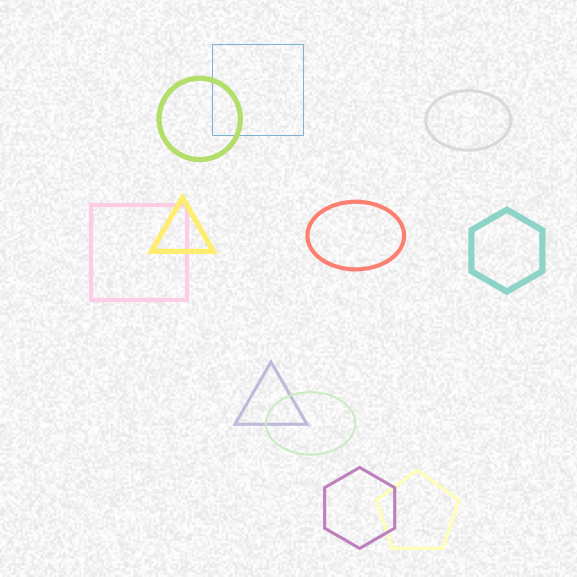[{"shape": "hexagon", "thickness": 3, "radius": 0.35, "center": [0.878, 0.565]}, {"shape": "pentagon", "thickness": 1.5, "radius": 0.37, "center": [0.723, 0.11]}, {"shape": "triangle", "thickness": 1.5, "radius": 0.36, "center": [0.469, 0.3]}, {"shape": "oval", "thickness": 2, "radius": 0.42, "center": [0.616, 0.591]}, {"shape": "square", "thickness": 0.5, "radius": 0.39, "center": [0.446, 0.844]}, {"shape": "circle", "thickness": 2.5, "radius": 0.35, "center": [0.346, 0.793]}, {"shape": "square", "thickness": 2, "radius": 0.41, "center": [0.241, 0.562]}, {"shape": "oval", "thickness": 1.5, "radius": 0.37, "center": [0.811, 0.791]}, {"shape": "hexagon", "thickness": 1.5, "radius": 0.35, "center": [0.623, 0.12]}, {"shape": "oval", "thickness": 1, "radius": 0.39, "center": [0.538, 0.266]}, {"shape": "triangle", "thickness": 2.5, "radius": 0.31, "center": [0.316, 0.595]}]